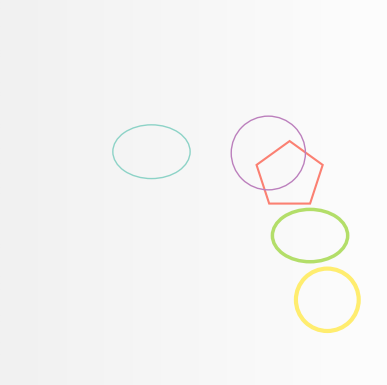[{"shape": "oval", "thickness": 1, "radius": 0.5, "center": [0.391, 0.606]}, {"shape": "pentagon", "thickness": 1.5, "radius": 0.45, "center": [0.747, 0.544]}, {"shape": "oval", "thickness": 2.5, "radius": 0.49, "center": [0.8, 0.388]}, {"shape": "circle", "thickness": 1, "radius": 0.48, "center": [0.692, 0.603]}, {"shape": "circle", "thickness": 3, "radius": 0.41, "center": [0.845, 0.221]}]